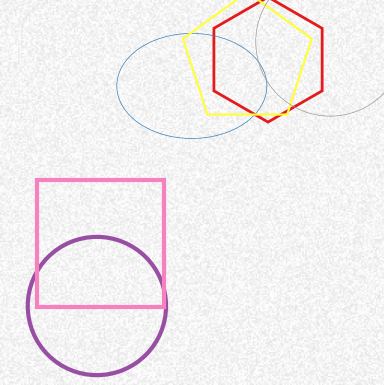[{"shape": "hexagon", "thickness": 2, "radius": 0.81, "center": [0.696, 0.845]}, {"shape": "oval", "thickness": 0.5, "radius": 0.97, "center": [0.498, 0.777]}, {"shape": "circle", "thickness": 3, "radius": 0.9, "center": [0.252, 0.205]}, {"shape": "pentagon", "thickness": 1.5, "radius": 0.88, "center": [0.642, 0.845]}, {"shape": "square", "thickness": 3, "radius": 0.82, "center": [0.261, 0.367]}, {"shape": "circle", "thickness": 0.5, "radius": 0.97, "center": [0.857, 0.892]}]